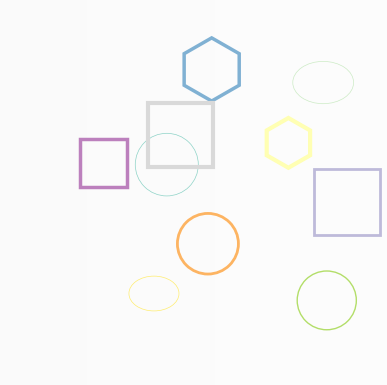[{"shape": "circle", "thickness": 0.5, "radius": 0.41, "center": [0.43, 0.572]}, {"shape": "hexagon", "thickness": 3, "radius": 0.32, "center": [0.744, 0.629]}, {"shape": "square", "thickness": 2, "radius": 0.43, "center": [0.896, 0.474]}, {"shape": "hexagon", "thickness": 2.5, "radius": 0.41, "center": [0.546, 0.82]}, {"shape": "circle", "thickness": 2, "radius": 0.39, "center": [0.537, 0.367]}, {"shape": "circle", "thickness": 1, "radius": 0.38, "center": [0.843, 0.22]}, {"shape": "square", "thickness": 3, "radius": 0.42, "center": [0.465, 0.65]}, {"shape": "square", "thickness": 2.5, "radius": 0.31, "center": [0.267, 0.577]}, {"shape": "oval", "thickness": 0.5, "radius": 0.39, "center": [0.834, 0.786]}, {"shape": "oval", "thickness": 0.5, "radius": 0.32, "center": [0.397, 0.238]}]